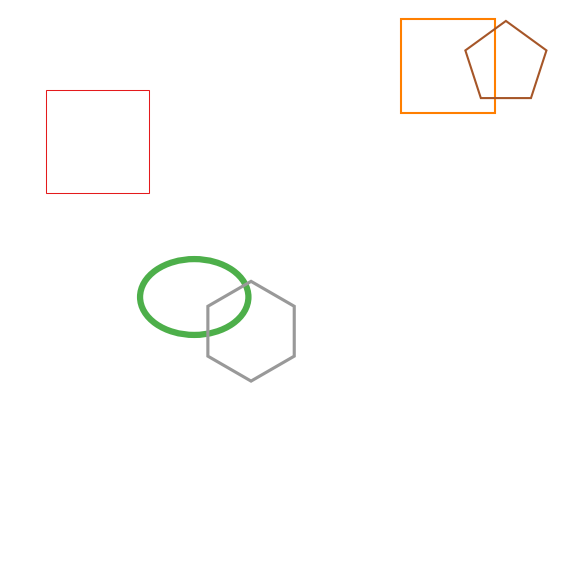[{"shape": "square", "thickness": 0.5, "radius": 0.45, "center": [0.169, 0.754]}, {"shape": "oval", "thickness": 3, "radius": 0.47, "center": [0.336, 0.485]}, {"shape": "square", "thickness": 1, "radius": 0.41, "center": [0.777, 0.886]}, {"shape": "pentagon", "thickness": 1, "radius": 0.37, "center": [0.876, 0.889]}, {"shape": "hexagon", "thickness": 1.5, "radius": 0.43, "center": [0.435, 0.426]}]